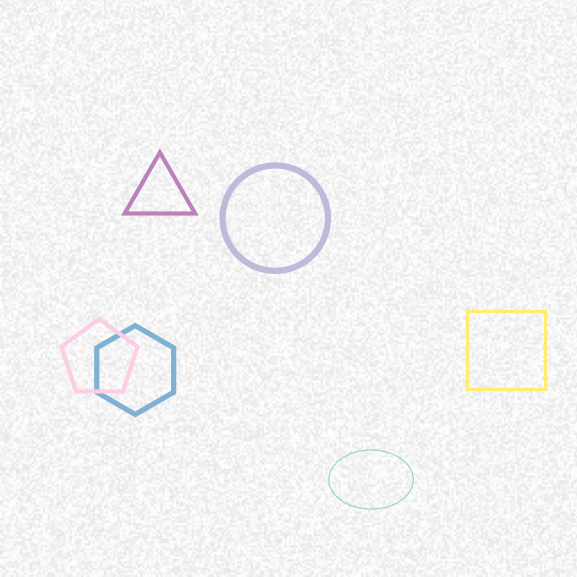[{"shape": "oval", "thickness": 0.5, "radius": 0.37, "center": [0.643, 0.169]}, {"shape": "circle", "thickness": 3, "radius": 0.46, "center": [0.477, 0.621]}, {"shape": "hexagon", "thickness": 2.5, "radius": 0.38, "center": [0.234, 0.358]}, {"shape": "pentagon", "thickness": 2, "radius": 0.35, "center": [0.172, 0.377]}, {"shape": "triangle", "thickness": 2, "radius": 0.35, "center": [0.277, 0.665]}, {"shape": "square", "thickness": 1.5, "radius": 0.34, "center": [0.877, 0.392]}]